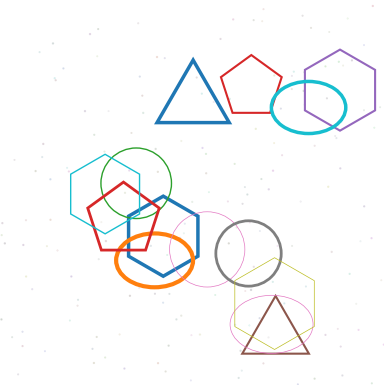[{"shape": "triangle", "thickness": 2.5, "radius": 0.54, "center": [0.502, 0.736]}, {"shape": "hexagon", "thickness": 2.5, "radius": 0.52, "center": [0.424, 0.387]}, {"shape": "oval", "thickness": 3, "radius": 0.5, "center": [0.402, 0.324]}, {"shape": "circle", "thickness": 1, "radius": 0.46, "center": [0.354, 0.524]}, {"shape": "pentagon", "thickness": 2, "radius": 0.49, "center": [0.321, 0.429]}, {"shape": "pentagon", "thickness": 1.5, "radius": 0.41, "center": [0.653, 0.774]}, {"shape": "hexagon", "thickness": 1.5, "radius": 0.53, "center": [0.883, 0.766]}, {"shape": "triangle", "thickness": 1.5, "radius": 0.5, "center": [0.716, 0.131]}, {"shape": "oval", "thickness": 0.5, "radius": 0.54, "center": [0.705, 0.158]}, {"shape": "circle", "thickness": 0.5, "radius": 0.49, "center": [0.538, 0.352]}, {"shape": "circle", "thickness": 2, "radius": 0.42, "center": [0.646, 0.342]}, {"shape": "hexagon", "thickness": 0.5, "radius": 0.6, "center": [0.713, 0.211]}, {"shape": "hexagon", "thickness": 1, "radius": 0.52, "center": [0.273, 0.496]}, {"shape": "oval", "thickness": 2.5, "radius": 0.48, "center": [0.802, 0.721]}]